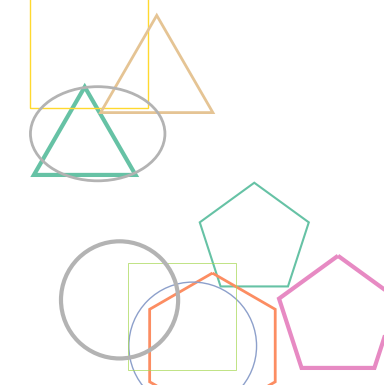[{"shape": "pentagon", "thickness": 1.5, "radius": 0.74, "center": [0.66, 0.376]}, {"shape": "triangle", "thickness": 3, "radius": 0.76, "center": [0.22, 0.622]}, {"shape": "hexagon", "thickness": 2, "radius": 0.94, "center": [0.552, 0.102]}, {"shape": "circle", "thickness": 1, "radius": 0.83, "center": [0.501, 0.101]}, {"shape": "pentagon", "thickness": 3, "radius": 0.81, "center": [0.878, 0.175]}, {"shape": "square", "thickness": 0.5, "radius": 0.7, "center": [0.473, 0.178]}, {"shape": "square", "thickness": 1, "radius": 0.76, "center": [0.231, 0.873]}, {"shape": "triangle", "thickness": 2, "radius": 0.84, "center": [0.407, 0.792]}, {"shape": "oval", "thickness": 2, "radius": 0.87, "center": [0.254, 0.653]}, {"shape": "circle", "thickness": 3, "radius": 0.76, "center": [0.311, 0.221]}]